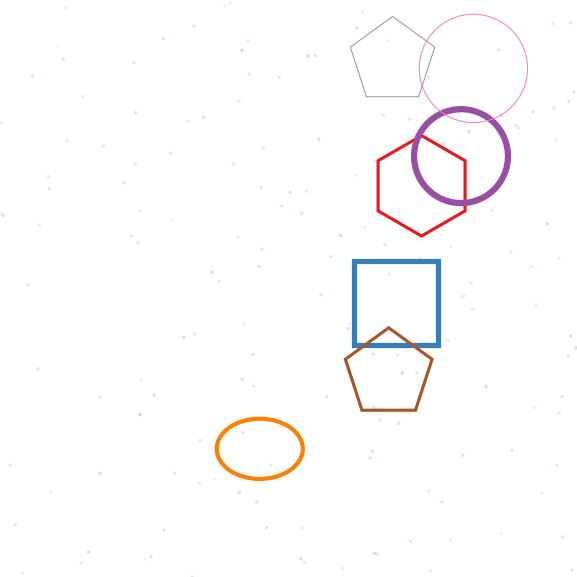[{"shape": "hexagon", "thickness": 1.5, "radius": 0.43, "center": [0.73, 0.677]}, {"shape": "square", "thickness": 2.5, "radius": 0.37, "center": [0.686, 0.474]}, {"shape": "circle", "thickness": 3, "radius": 0.41, "center": [0.798, 0.729]}, {"shape": "oval", "thickness": 2, "radius": 0.37, "center": [0.45, 0.222]}, {"shape": "pentagon", "thickness": 1.5, "radius": 0.39, "center": [0.673, 0.353]}, {"shape": "circle", "thickness": 0.5, "radius": 0.47, "center": [0.82, 0.881]}, {"shape": "pentagon", "thickness": 0.5, "radius": 0.38, "center": [0.68, 0.894]}]